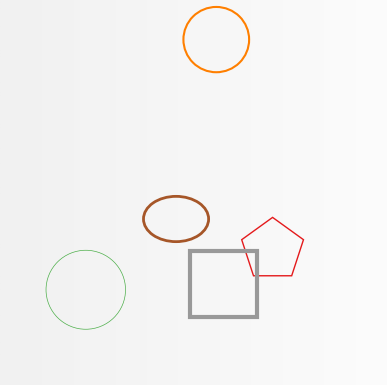[{"shape": "pentagon", "thickness": 1, "radius": 0.42, "center": [0.703, 0.352]}, {"shape": "circle", "thickness": 0.5, "radius": 0.51, "center": [0.221, 0.247]}, {"shape": "circle", "thickness": 1.5, "radius": 0.42, "center": [0.558, 0.897]}, {"shape": "oval", "thickness": 2, "radius": 0.42, "center": [0.454, 0.431]}, {"shape": "square", "thickness": 3, "radius": 0.43, "center": [0.577, 0.263]}]